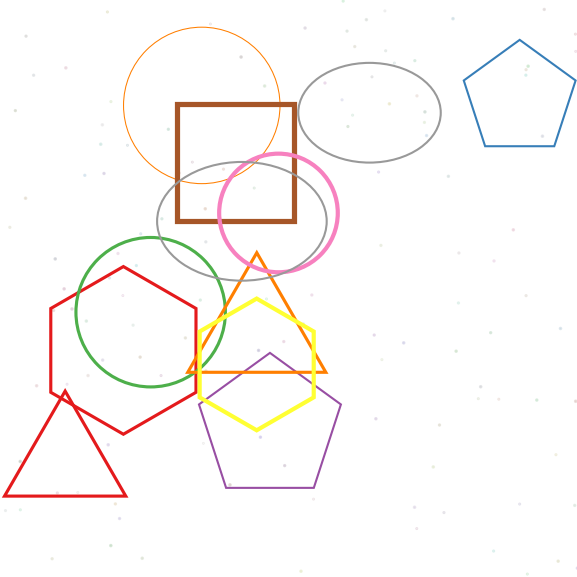[{"shape": "hexagon", "thickness": 1.5, "radius": 0.73, "center": [0.214, 0.392]}, {"shape": "triangle", "thickness": 1.5, "radius": 0.61, "center": [0.113, 0.201]}, {"shape": "pentagon", "thickness": 1, "radius": 0.51, "center": [0.9, 0.828]}, {"shape": "circle", "thickness": 1.5, "radius": 0.65, "center": [0.261, 0.459]}, {"shape": "pentagon", "thickness": 1, "radius": 0.65, "center": [0.467, 0.259]}, {"shape": "circle", "thickness": 0.5, "radius": 0.68, "center": [0.349, 0.817]}, {"shape": "triangle", "thickness": 1.5, "radius": 0.69, "center": [0.445, 0.423]}, {"shape": "hexagon", "thickness": 2, "radius": 0.57, "center": [0.444, 0.368]}, {"shape": "square", "thickness": 2.5, "radius": 0.51, "center": [0.408, 0.718]}, {"shape": "circle", "thickness": 2, "radius": 0.51, "center": [0.482, 0.63]}, {"shape": "oval", "thickness": 1, "radius": 0.73, "center": [0.419, 0.616]}, {"shape": "oval", "thickness": 1, "radius": 0.62, "center": [0.64, 0.804]}]